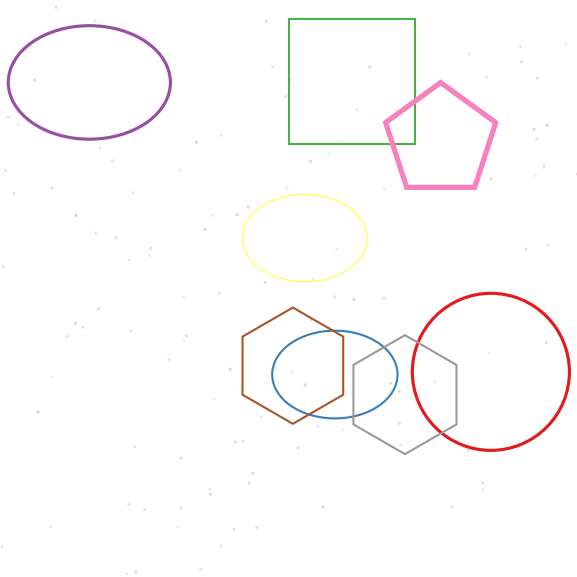[{"shape": "circle", "thickness": 1.5, "radius": 0.68, "center": [0.85, 0.355]}, {"shape": "oval", "thickness": 1, "radius": 0.54, "center": [0.58, 0.351]}, {"shape": "square", "thickness": 1, "radius": 0.54, "center": [0.61, 0.858]}, {"shape": "oval", "thickness": 1.5, "radius": 0.7, "center": [0.155, 0.856]}, {"shape": "oval", "thickness": 0.5, "radius": 0.54, "center": [0.528, 0.587]}, {"shape": "hexagon", "thickness": 1, "radius": 0.5, "center": [0.507, 0.366]}, {"shape": "pentagon", "thickness": 2.5, "radius": 0.5, "center": [0.763, 0.756]}, {"shape": "hexagon", "thickness": 1, "radius": 0.52, "center": [0.701, 0.316]}]